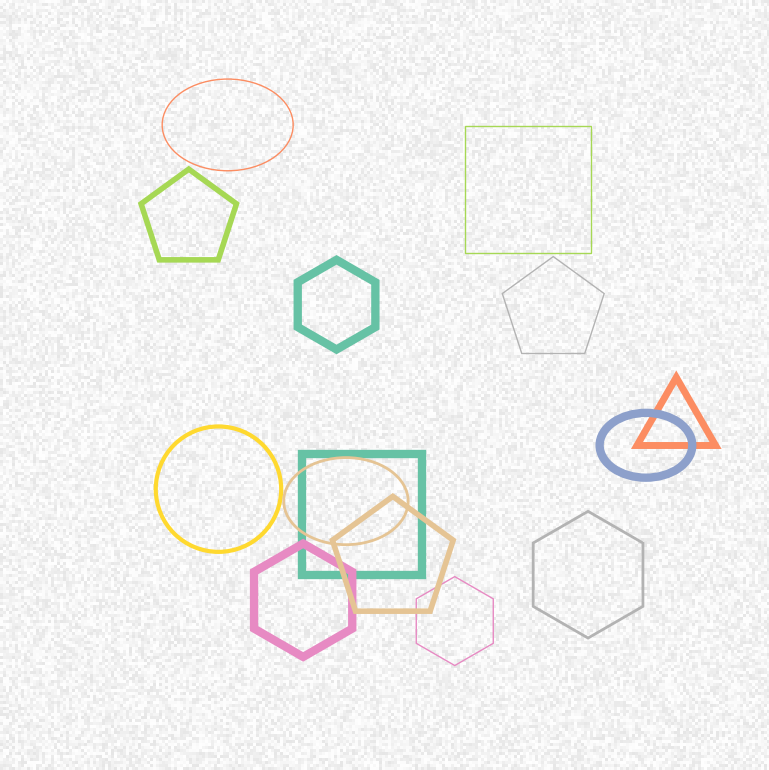[{"shape": "square", "thickness": 3, "radius": 0.39, "center": [0.47, 0.332]}, {"shape": "hexagon", "thickness": 3, "radius": 0.29, "center": [0.437, 0.604]}, {"shape": "oval", "thickness": 0.5, "radius": 0.43, "center": [0.296, 0.838]}, {"shape": "triangle", "thickness": 2.5, "radius": 0.29, "center": [0.878, 0.451]}, {"shape": "oval", "thickness": 3, "radius": 0.3, "center": [0.839, 0.422]}, {"shape": "hexagon", "thickness": 3, "radius": 0.37, "center": [0.394, 0.22]}, {"shape": "hexagon", "thickness": 0.5, "radius": 0.29, "center": [0.591, 0.193]}, {"shape": "square", "thickness": 0.5, "radius": 0.41, "center": [0.686, 0.754]}, {"shape": "pentagon", "thickness": 2, "radius": 0.33, "center": [0.245, 0.715]}, {"shape": "circle", "thickness": 1.5, "radius": 0.41, "center": [0.284, 0.365]}, {"shape": "pentagon", "thickness": 2, "radius": 0.41, "center": [0.51, 0.273]}, {"shape": "oval", "thickness": 1, "radius": 0.4, "center": [0.449, 0.349]}, {"shape": "hexagon", "thickness": 1, "radius": 0.41, "center": [0.764, 0.254]}, {"shape": "pentagon", "thickness": 0.5, "radius": 0.35, "center": [0.719, 0.597]}]